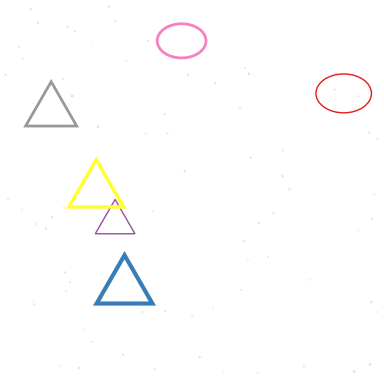[{"shape": "oval", "thickness": 1, "radius": 0.36, "center": [0.893, 0.757]}, {"shape": "triangle", "thickness": 3, "radius": 0.42, "center": [0.323, 0.253]}, {"shape": "triangle", "thickness": 1, "radius": 0.3, "center": [0.299, 0.423]}, {"shape": "triangle", "thickness": 2.5, "radius": 0.41, "center": [0.25, 0.503]}, {"shape": "oval", "thickness": 2, "radius": 0.32, "center": [0.472, 0.894]}, {"shape": "triangle", "thickness": 2, "radius": 0.38, "center": [0.133, 0.711]}]